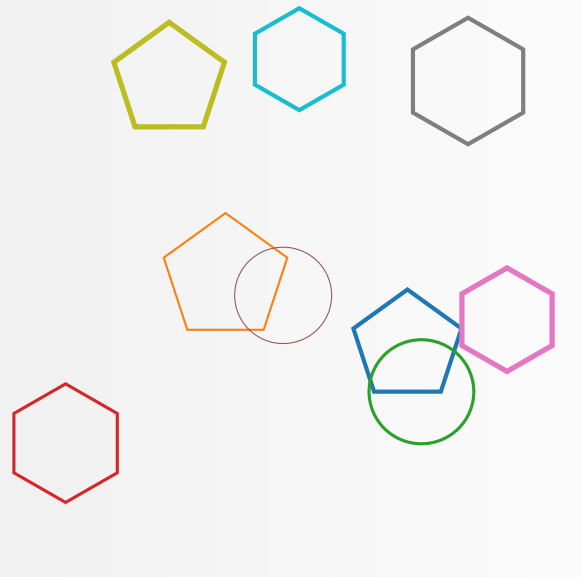[{"shape": "pentagon", "thickness": 2, "radius": 0.49, "center": [0.701, 0.4]}, {"shape": "pentagon", "thickness": 1, "radius": 0.56, "center": [0.388, 0.518]}, {"shape": "circle", "thickness": 1.5, "radius": 0.45, "center": [0.725, 0.321]}, {"shape": "hexagon", "thickness": 1.5, "radius": 0.51, "center": [0.113, 0.232]}, {"shape": "circle", "thickness": 0.5, "radius": 0.42, "center": [0.487, 0.488]}, {"shape": "hexagon", "thickness": 2.5, "radius": 0.45, "center": [0.872, 0.446]}, {"shape": "hexagon", "thickness": 2, "radius": 0.55, "center": [0.805, 0.859]}, {"shape": "pentagon", "thickness": 2.5, "radius": 0.5, "center": [0.291, 0.86]}, {"shape": "hexagon", "thickness": 2, "radius": 0.44, "center": [0.515, 0.897]}]